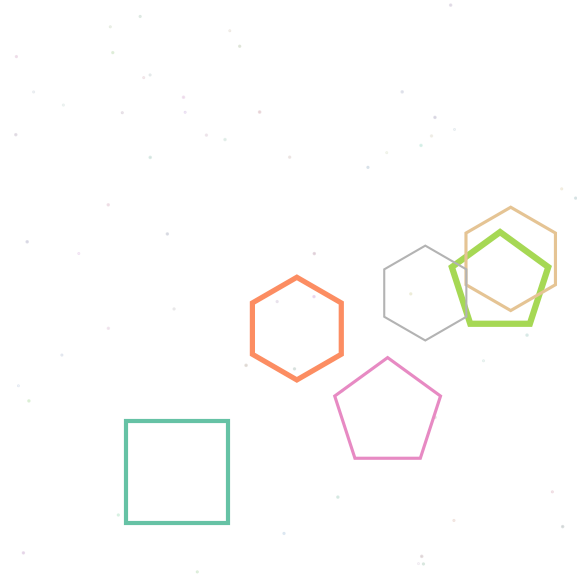[{"shape": "square", "thickness": 2, "radius": 0.45, "center": [0.306, 0.182]}, {"shape": "hexagon", "thickness": 2.5, "radius": 0.44, "center": [0.514, 0.43]}, {"shape": "pentagon", "thickness": 1.5, "radius": 0.48, "center": [0.671, 0.284]}, {"shape": "pentagon", "thickness": 3, "radius": 0.44, "center": [0.866, 0.51]}, {"shape": "hexagon", "thickness": 1.5, "radius": 0.45, "center": [0.884, 0.551]}, {"shape": "hexagon", "thickness": 1, "radius": 0.41, "center": [0.736, 0.492]}]